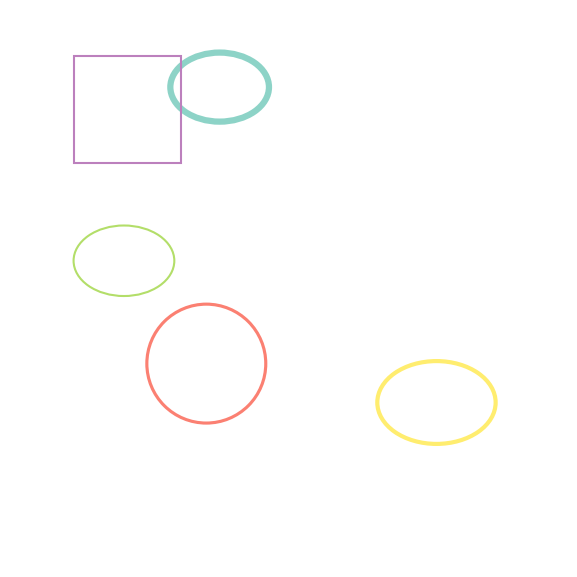[{"shape": "oval", "thickness": 3, "radius": 0.43, "center": [0.38, 0.848]}, {"shape": "circle", "thickness": 1.5, "radius": 0.51, "center": [0.357, 0.37]}, {"shape": "oval", "thickness": 1, "radius": 0.44, "center": [0.215, 0.548]}, {"shape": "square", "thickness": 1, "radius": 0.46, "center": [0.221, 0.81]}, {"shape": "oval", "thickness": 2, "radius": 0.51, "center": [0.756, 0.302]}]